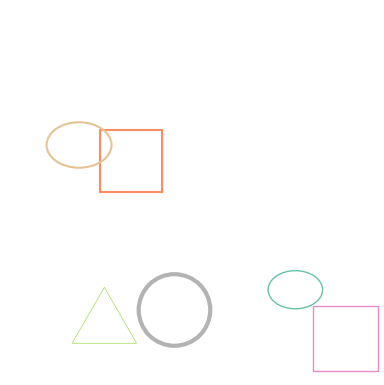[{"shape": "oval", "thickness": 1, "radius": 0.35, "center": [0.767, 0.247]}, {"shape": "square", "thickness": 1.5, "radius": 0.4, "center": [0.34, 0.581]}, {"shape": "square", "thickness": 1, "radius": 0.42, "center": [0.897, 0.121]}, {"shape": "triangle", "thickness": 0.5, "radius": 0.48, "center": [0.271, 0.157]}, {"shape": "oval", "thickness": 1.5, "radius": 0.42, "center": [0.205, 0.623]}, {"shape": "circle", "thickness": 3, "radius": 0.46, "center": [0.453, 0.195]}]